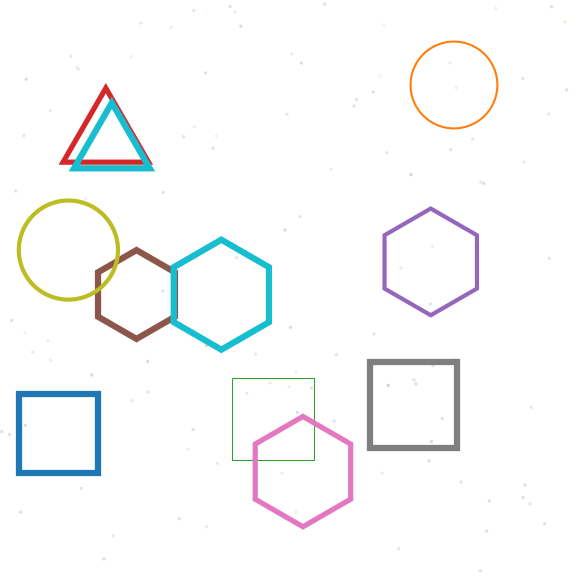[{"shape": "square", "thickness": 3, "radius": 0.34, "center": [0.102, 0.248]}, {"shape": "circle", "thickness": 1, "radius": 0.38, "center": [0.786, 0.852]}, {"shape": "square", "thickness": 0.5, "radius": 0.36, "center": [0.472, 0.273]}, {"shape": "triangle", "thickness": 2.5, "radius": 0.43, "center": [0.183, 0.761]}, {"shape": "hexagon", "thickness": 2, "radius": 0.46, "center": [0.746, 0.546]}, {"shape": "hexagon", "thickness": 3, "radius": 0.38, "center": [0.236, 0.489]}, {"shape": "hexagon", "thickness": 2.5, "radius": 0.48, "center": [0.525, 0.182]}, {"shape": "square", "thickness": 3, "radius": 0.38, "center": [0.717, 0.298]}, {"shape": "circle", "thickness": 2, "radius": 0.43, "center": [0.118, 0.566]}, {"shape": "triangle", "thickness": 3, "radius": 0.38, "center": [0.194, 0.746]}, {"shape": "hexagon", "thickness": 3, "radius": 0.48, "center": [0.383, 0.489]}]